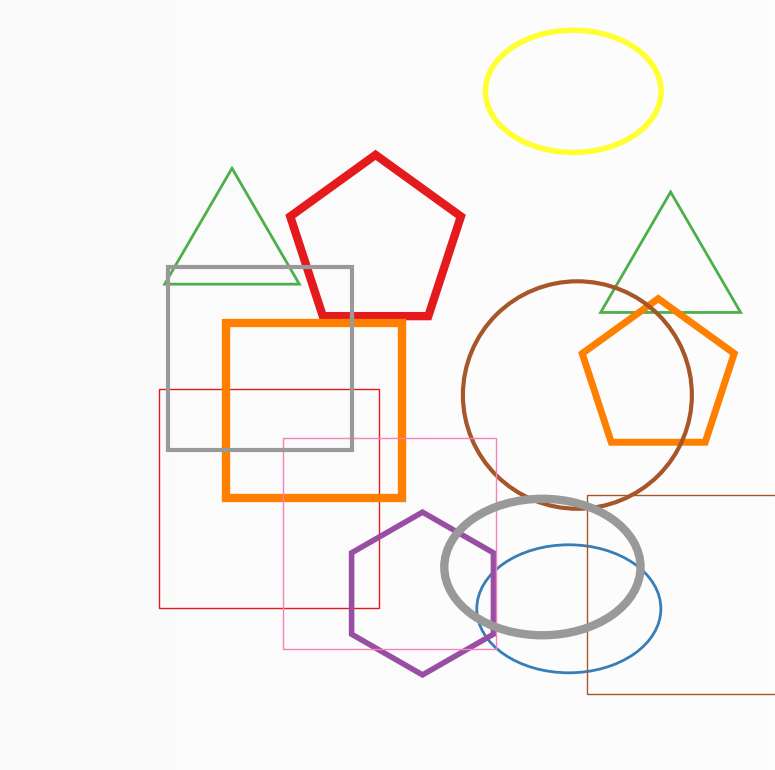[{"shape": "pentagon", "thickness": 3, "radius": 0.58, "center": [0.485, 0.683]}, {"shape": "square", "thickness": 0.5, "radius": 0.71, "center": [0.347, 0.353]}, {"shape": "oval", "thickness": 1, "radius": 0.59, "center": [0.734, 0.209]}, {"shape": "triangle", "thickness": 1, "radius": 0.52, "center": [0.865, 0.646]}, {"shape": "triangle", "thickness": 1, "radius": 0.5, "center": [0.299, 0.681]}, {"shape": "hexagon", "thickness": 2, "radius": 0.53, "center": [0.545, 0.229]}, {"shape": "square", "thickness": 3, "radius": 0.57, "center": [0.405, 0.466]}, {"shape": "pentagon", "thickness": 2.5, "radius": 0.52, "center": [0.849, 0.509]}, {"shape": "oval", "thickness": 2, "radius": 0.57, "center": [0.74, 0.881]}, {"shape": "square", "thickness": 0.5, "radius": 0.65, "center": [0.887, 0.228]}, {"shape": "circle", "thickness": 1.5, "radius": 0.74, "center": [0.745, 0.487]}, {"shape": "square", "thickness": 0.5, "radius": 0.69, "center": [0.503, 0.295]}, {"shape": "oval", "thickness": 3, "radius": 0.63, "center": [0.7, 0.264]}, {"shape": "square", "thickness": 1.5, "radius": 0.59, "center": [0.336, 0.535]}]